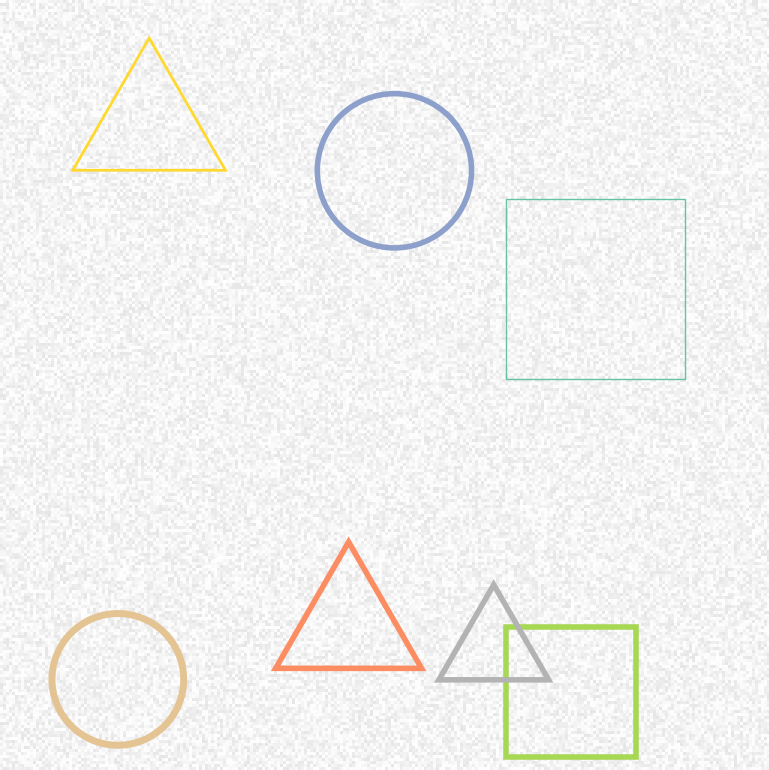[{"shape": "square", "thickness": 0.5, "radius": 0.58, "center": [0.773, 0.625]}, {"shape": "triangle", "thickness": 2, "radius": 0.55, "center": [0.453, 0.187]}, {"shape": "circle", "thickness": 2, "radius": 0.5, "center": [0.512, 0.778]}, {"shape": "square", "thickness": 2, "radius": 0.42, "center": [0.741, 0.101]}, {"shape": "triangle", "thickness": 1, "radius": 0.57, "center": [0.194, 0.836]}, {"shape": "circle", "thickness": 2.5, "radius": 0.43, "center": [0.153, 0.118]}, {"shape": "triangle", "thickness": 2, "radius": 0.41, "center": [0.641, 0.158]}]